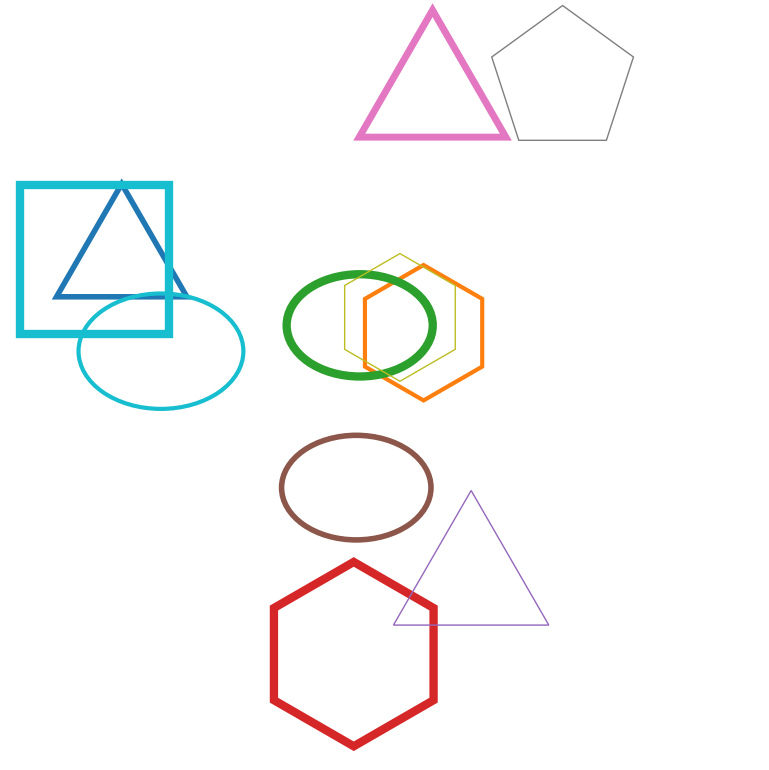[{"shape": "triangle", "thickness": 2, "radius": 0.49, "center": [0.158, 0.663]}, {"shape": "hexagon", "thickness": 1.5, "radius": 0.44, "center": [0.55, 0.568]}, {"shape": "oval", "thickness": 3, "radius": 0.47, "center": [0.467, 0.577]}, {"shape": "hexagon", "thickness": 3, "radius": 0.6, "center": [0.459, 0.151]}, {"shape": "triangle", "thickness": 0.5, "radius": 0.58, "center": [0.612, 0.246]}, {"shape": "oval", "thickness": 2, "radius": 0.49, "center": [0.463, 0.367]}, {"shape": "triangle", "thickness": 2.5, "radius": 0.55, "center": [0.562, 0.877]}, {"shape": "pentagon", "thickness": 0.5, "radius": 0.48, "center": [0.731, 0.896]}, {"shape": "hexagon", "thickness": 0.5, "radius": 0.41, "center": [0.519, 0.588]}, {"shape": "oval", "thickness": 1.5, "radius": 0.54, "center": [0.209, 0.544]}, {"shape": "square", "thickness": 3, "radius": 0.48, "center": [0.123, 0.663]}]